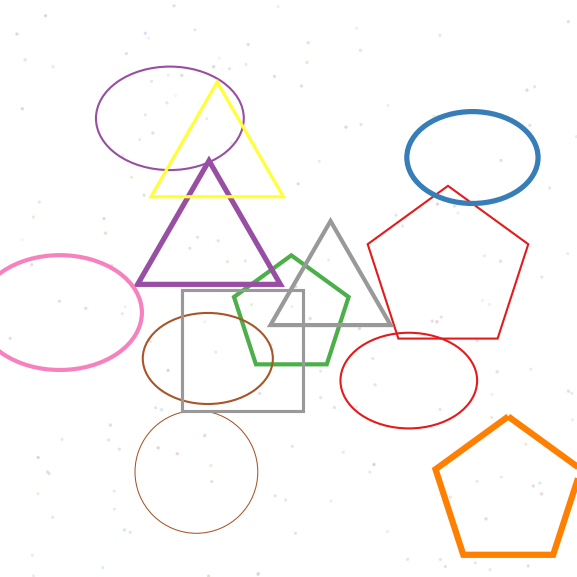[{"shape": "oval", "thickness": 1, "radius": 0.59, "center": [0.708, 0.34]}, {"shape": "pentagon", "thickness": 1, "radius": 0.73, "center": [0.776, 0.531]}, {"shape": "oval", "thickness": 2.5, "radius": 0.57, "center": [0.818, 0.726]}, {"shape": "pentagon", "thickness": 2, "radius": 0.52, "center": [0.504, 0.453]}, {"shape": "oval", "thickness": 1, "radius": 0.64, "center": [0.294, 0.794]}, {"shape": "triangle", "thickness": 2.5, "radius": 0.71, "center": [0.362, 0.578]}, {"shape": "pentagon", "thickness": 3, "radius": 0.66, "center": [0.88, 0.146]}, {"shape": "triangle", "thickness": 1.5, "radius": 0.66, "center": [0.376, 0.725]}, {"shape": "circle", "thickness": 0.5, "radius": 0.53, "center": [0.34, 0.182]}, {"shape": "oval", "thickness": 1, "radius": 0.56, "center": [0.36, 0.378]}, {"shape": "oval", "thickness": 2, "radius": 0.71, "center": [0.104, 0.458]}, {"shape": "triangle", "thickness": 2, "radius": 0.6, "center": [0.572, 0.496]}, {"shape": "square", "thickness": 1.5, "radius": 0.52, "center": [0.42, 0.392]}]